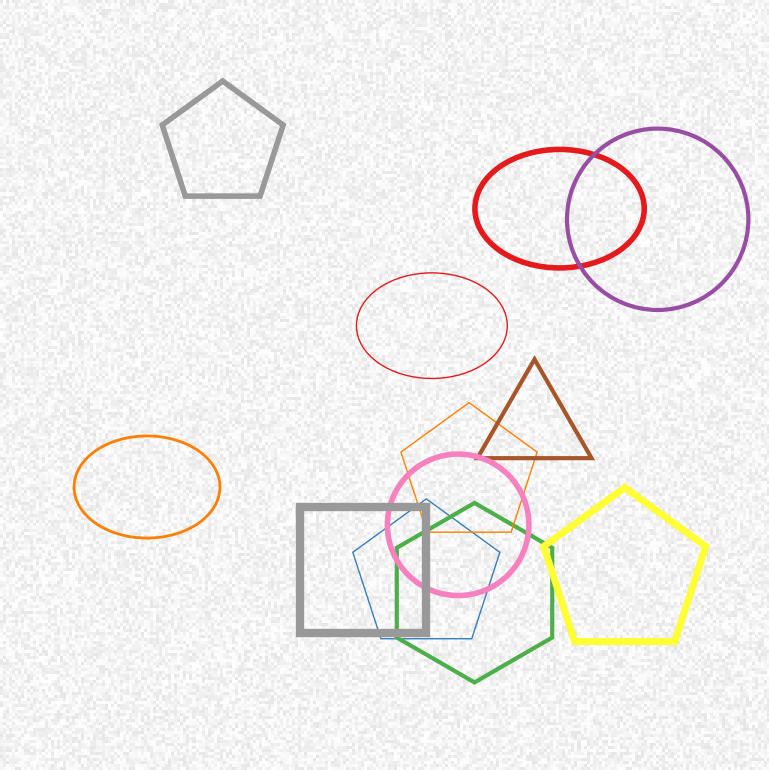[{"shape": "oval", "thickness": 2, "radius": 0.55, "center": [0.727, 0.729]}, {"shape": "oval", "thickness": 0.5, "radius": 0.49, "center": [0.561, 0.577]}, {"shape": "pentagon", "thickness": 0.5, "radius": 0.5, "center": [0.554, 0.252]}, {"shape": "hexagon", "thickness": 1.5, "radius": 0.58, "center": [0.616, 0.23]}, {"shape": "circle", "thickness": 1.5, "radius": 0.59, "center": [0.854, 0.715]}, {"shape": "oval", "thickness": 1, "radius": 0.47, "center": [0.191, 0.368]}, {"shape": "pentagon", "thickness": 0.5, "radius": 0.46, "center": [0.609, 0.384]}, {"shape": "pentagon", "thickness": 2.5, "radius": 0.55, "center": [0.811, 0.256]}, {"shape": "triangle", "thickness": 1.5, "radius": 0.43, "center": [0.694, 0.448]}, {"shape": "circle", "thickness": 2, "radius": 0.46, "center": [0.595, 0.318]}, {"shape": "pentagon", "thickness": 2, "radius": 0.41, "center": [0.289, 0.812]}, {"shape": "square", "thickness": 3, "radius": 0.41, "center": [0.471, 0.26]}]